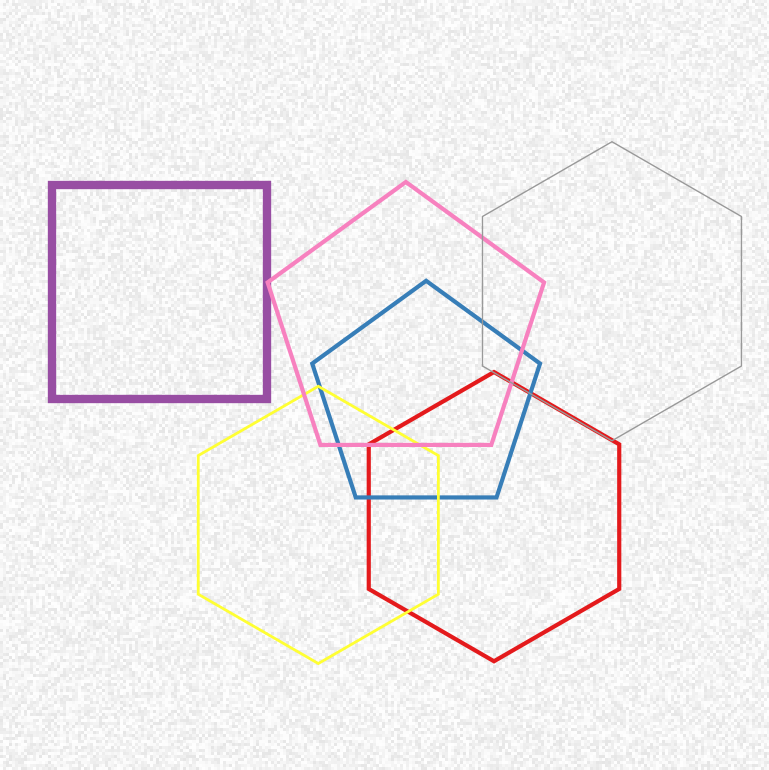[{"shape": "hexagon", "thickness": 1.5, "radius": 0.94, "center": [0.642, 0.329]}, {"shape": "pentagon", "thickness": 1.5, "radius": 0.78, "center": [0.553, 0.48]}, {"shape": "square", "thickness": 3, "radius": 0.7, "center": [0.207, 0.621]}, {"shape": "hexagon", "thickness": 1, "radius": 0.9, "center": [0.413, 0.318]}, {"shape": "pentagon", "thickness": 1.5, "radius": 0.94, "center": [0.527, 0.575]}, {"shape": "hexagon", "thickness": 0.5, "radius": 0.97, "center": [0.795, 0.622]}]